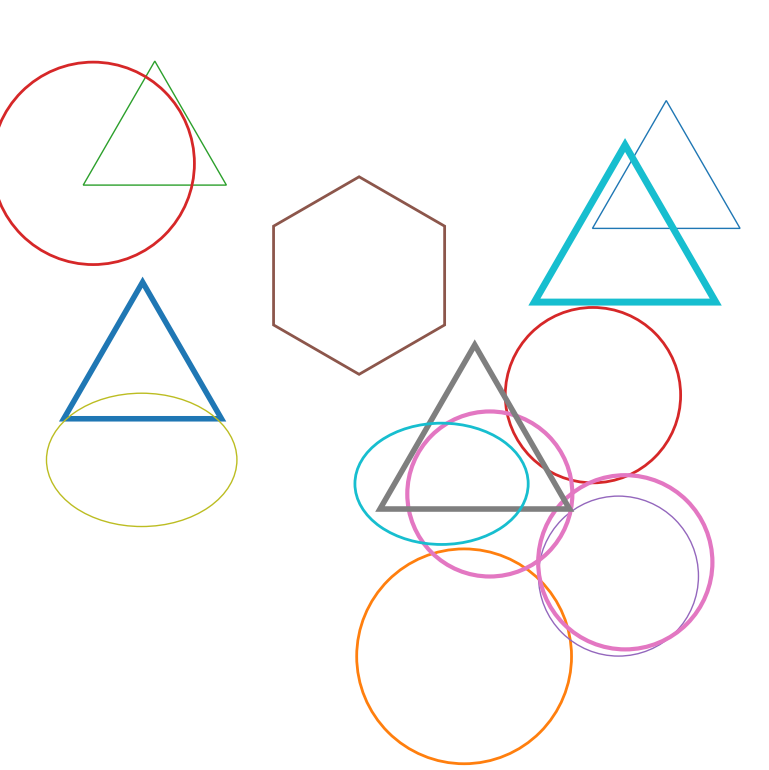[{"shape": "triangle", "thickness": 0.5, "radius": 0.55, "center": [0.865, 0.759]}, {"shape": "triangle", "thickness": 2, "radius": 0.59, "center": [0.185, 0.515]}, {"shape": "circle", "thickness": 1, "radius": 0.7, "center": [0.603, 0.148]}, {"shape": "triangle", "thickness": 0.5, "radius": 0.54, "center": [0.201, 0.813]}, {"shape": "circle", "thickness": 1, "radius": 0.66, "center": [0.121, 0.788]}, {"shape": "circle", "thickness": 1, "radius": 0.57, "center": [0.77, 0.487]}, {"shape": "circle", "thickness": 0.5, "radius": 0.52, "center": [0.803, 0.252]}, {"shape": "hexagon", "thickness": 1, "radius": 0.64, "center": [0.466, 0.642]}, {"shape": "circle", "thickness": 1.5, "radius": 0.57, "center": [0.812, 0.27]}, {"shape": "circle", "thickness": 1.5, "radius": 0.54, "center": [0.636, 0.358]}, {"shape": "triangle", "thickness": 2, "radius": 0.71, "center": [0.617, 0.41]}, {"shape": "oval", "thickness": 0.5, "radius": 0.62, "center": [0.184, 0.403]}, {"shape": "oval", "thickness": 1, "radius": 0.56, "center": [0.573, 0.372]}, {"shape": "triangle", "thickness": 2.5, "radius": 0.68, "center": [0.812, 0.676]}]